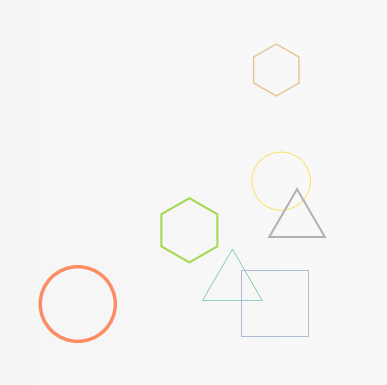[{"shape": "triangle", "thickness": 0.5, "radius": 0.45, "center": [0.6, 0.264]}, {"shape": "circle", "thickness": 2.5, "radius": 0.48, "center": [0.201, 0.21]}, {"shape": "square", "thickness": 0.5, "radius": 0.43, "center": [0.708, 0.214]}, {"shape": "hexagon", "thickness": 1.5, "radius": 0.42, "center": [0.489, 0.402]}, {"shape": "circle", "thickness": 0.5, "radius": 0.38, "center": [0.726, 0.53]}, {"shape": "hexagon", "thickness": 1, "radius": 0.34, "center": [0.713, 0.818]}, {"shape": "triangle", "thickness": 1.5, "radius": 0.41, "center": [0.767, 0.426]}]